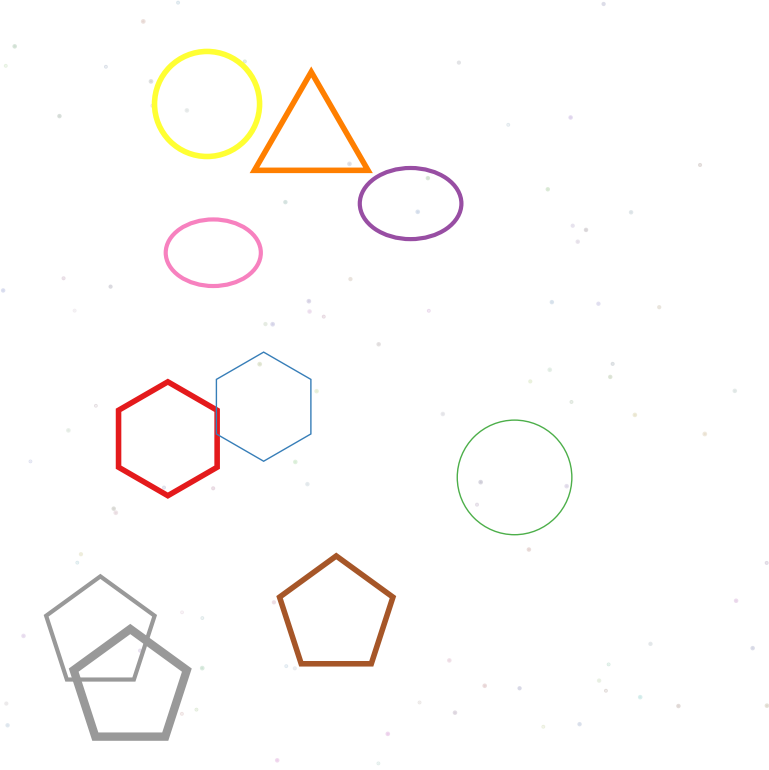[{"shape": "hexagon", "thickness": 2, "radius": 0.37, "center": [0.218, 0.43]}, {"shape": "hexagon", "thickness": 0.5, "radius": 0.35, "center": [0.342, 0.472]}, {"shape": "circle", "thickness": 0.5, "radius": 0.37, "center": [0.668, 0.38]}, {"shape": "oval", "thickness": 1.5, "radius": 0.33, "center": [0.533, 0.736]}, {"shape": "triangle", "thickness": 2, "radius": 0.43, "center": [0.404, 0.821]}, {"shape": "circle", "thickness": 2, "radius": 0.34, "center": [0.269, 0.865]}, {"shape": "pentagon", "thickness": 2, "radius": 0.39, "center": [0.437, 0.201]}, {"shape": "oval", "thickness": 1.5, "radius": 0.31, "center": [0.277, 0.672]}, {"shape": "pentagon", "thickness": 1.5, "radius": 0.37, "center": [0.13, 0.177]}, {"shape": "pentagon", "thickness": 3, "radius": 0.39, "center": [0.169, 0.106]}]